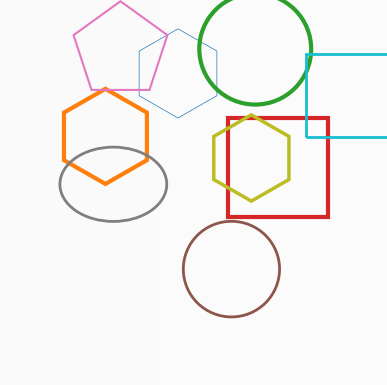[{"shape": "hexagon", "thickness": 0.5, "radius": 0.58, "center": [0.459, 0.809]}, {"shape": "hexagon", "thickness": 3, "radius": 0.62, "center": [0.272, 0.646]}, {"shape": "circle", "thickness": 3, "radius": 0.72, "center": [0.659, 0.873]}, {"shape": "square", "thickness": 3, "radius": 0.64, "center": [0.717, 0.564]}, {"shape": "circle", "thickness": 2, "radius": 0.62, "center": [0.597, 0.301]}, {"shape": "pentagon", "thickness": 1.5, "radius": 0.64, "center": [0.311, 0.869]}, {"shape": "oval", "thickness": 2, "radius": 0.69, "center": [0.292, 0.521]}, {"shape": "hexagon", "thickness": 2.5, "radius": 0.56, "center": [0.649, 0.59]}, {"shape": "square", "thickness": 2, "radius": 0.54, "center": [0.896, 0.751]}]